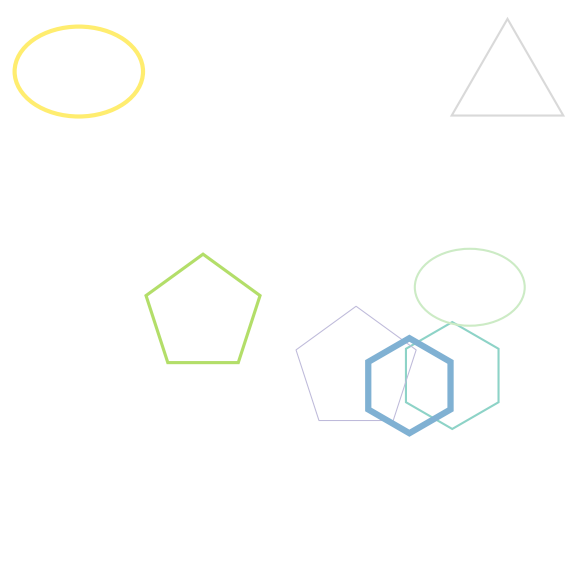[{"shape": "hexagon", "thickness": 1, "radius": 0.46, "center": [0.783, 0.349]}, {"shape": "pentagon", "thickness": 0.5, "radius": 0.55, "center": [0.617, 0.359]}, {"shape": "hexagon", "thickness": 3, "radius": 0.41, "center": [0.709, 0.331]}, {"shape": "pentagon", "thickness": 1.5, "radius": 0.52, "center": [0.352, 0.455]}, {"shape": "triangle", "thickness": 1, "radius": 0.56, "center": [0.879, 0.855]}, {"shape": "oval", "thickness": 1, "radius": 0.48, "center": [0.813, 0.502]}, {"shape": "oval", "thickness": 2, "radius": 0.56, "center": [0.136, 0.875]}]